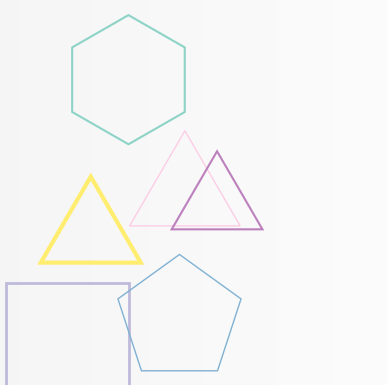[{"shape": "hexagon", "thickness": 1.5, "radius": 0.84, "center": [0.332, 0.793]}, {"shape": "square", "thickness": 2, "radius": 0.79, "center": [0.174, 0.108]}, {"shape": "pentagon", "thickness": 1, "radius": 0.84, "center": [0.463, 0.172]}, {"shape": "triangle", "thickness": 1, "radius": 0.82, "center": [0.477, 0.496]}, {"shape": "triangle", "thickness": 1.5, "radius": 0.68, "center": [0.56, 0.472]}, {"shape": "triangle", "thickness": 3, "radius": 0.74, "center": [0.234, 0.392]}]